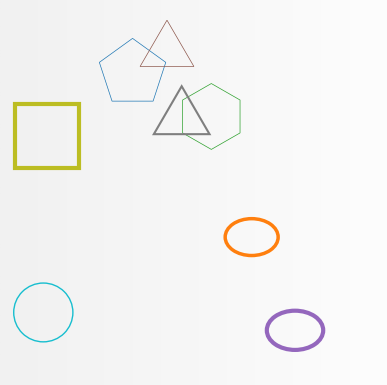[{"shape": "pentagon", "thickness": 0.5, "radius": 0.45, "center": [0.342, 0.81]}, {"shape": "oval", "thickness": 2.5, "radius": 0.34, "center": [0.649, 0.384]}, {"shape": "hexagon", "thickness": 0.5, "radius": 0.43, "center": [0.545, 0.697]}, {"shape": "oval", "thickness": 3, "radius": 0.36, "center": [0.761, 0.142]}, {"shape": "triangle", "thickness": 0.5, "radius": 0.4, "center": [0.431, 0.867]}, {"shape": "triangle", "thickness": 1.5, "radius": 0.41, "center": [0.469, 0.693]}, {"shape": "square", "thickness": 3, "radius": 0.41, "center": [0.122, 0.646]}, {"shape": "circle", "thickness": 1, "radius": 0.38, "center": [0.112, 0.188]}]